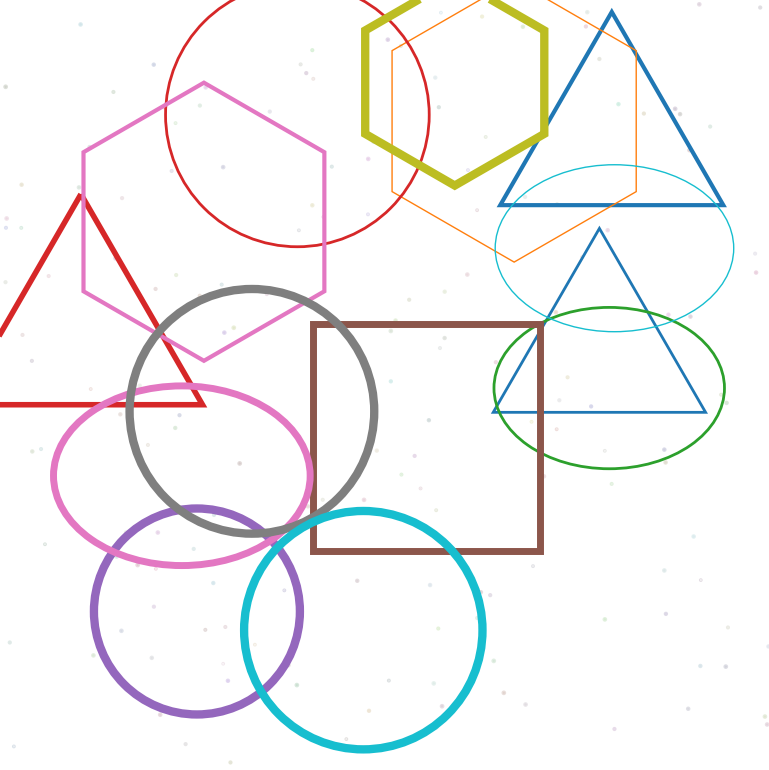[{"shape": "triangle", "thickness": 1.5, "radius": 0.84, "center": [0.795, 0.817]}, {"shape": "triangle", "thickness": 1, "radius": 0.8, "center": [0.778, 0.544]}, {"shape": "hexagon", "thickness": 0.5, "radius": 0.92, "center": [0.668, 0.843]}, {"shape": "oval", "thickness": 1, "radius": 0.75, "center": [0.791, 0.496]}, {"shape": "triangle", "thickness": 2, "radius": 0.91, "center": [0.105, 0.566]}, {"shape": "circle", "thickness": 1, "radius": 0.86, "center": [0.386, 0.851]}, {"shape": "circle", "thickness": 3, "radius": 0.67, "center": [0.256, 0.206]}, {"shape": "square", "thickness": 2.5, "radius": 0.74, "center": [0.554, 0.432]}, {"shape": "hexagon", "thickness": 1.5, "radius": 0.9, "center": [0.265, 0.712]}, {"shape": "oval", "thickness": 2.5, "radius": 0.83, "center": [0.236, 0.382]}, {"shape": "circle", "thickness": 3, "radius": 0.79, "center": [0.327, 0.466]}, {"shape": "hexagon", "thickness": 3, "radius": 0.67, "center": [0.591, 0.893]}, {"shape": "oval", "thickness": 0.5, "radius": 0.77, "center": [0.798, 0.678]}, {"shape": "circle", "thickness": 3, "radius": 0.77, "center": [0.472, 0.182]}]